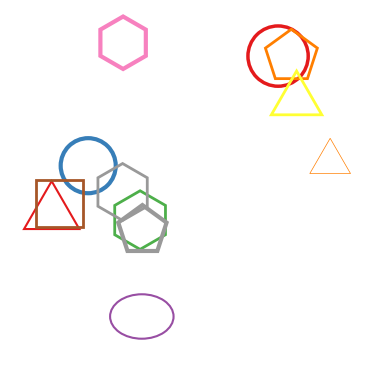[{"shape": "triangle", "thickness": 1.5, "radius": 0.41, "center": [0.134, 0.447]}, {"shape": "circle", "thickness": 2.5, "radius": 0.39, "center": [0.722, 0.854]}, {"shape": "circle", "thickness": 3, "radius": 0.36, "center": [0.229, 0.57]}, {"shape": "hexagon", "thickness": 2, "radius": 0.38, "center": [0.364, 0.428]}, {"shape": "oval", "thickness": 1.5, "radius": 0.41, "center": [0.368, 0.178]}, {"shape": "pentagon", "thickness": 2, "radius": 0.35, "center": [0.757, 0.853]}, {"shape": "triangle", "thickness": 0.5, "radius": 0.31, "center": [0.858, 0.58]}, {"shape": "triangle", "thickness": 2, "radius": 0.38, "center": [0.77, 0.74]}, {"shape": "square", "thickness": 2, "radius": 0.3, "center": [0.154, 0.471]}, {"shape": "hexagon", "thickness": 3, "radius": 0.34, "center": [0.32, 0.889]}, {"shape": "hexagon", "thickness": 2, "radius": 0.37, "center": [0.318, 0.501]}, {"shape": "pentagon", "thickness": 3, "radius": 0.33, "center": [0.37, 0.401]}]